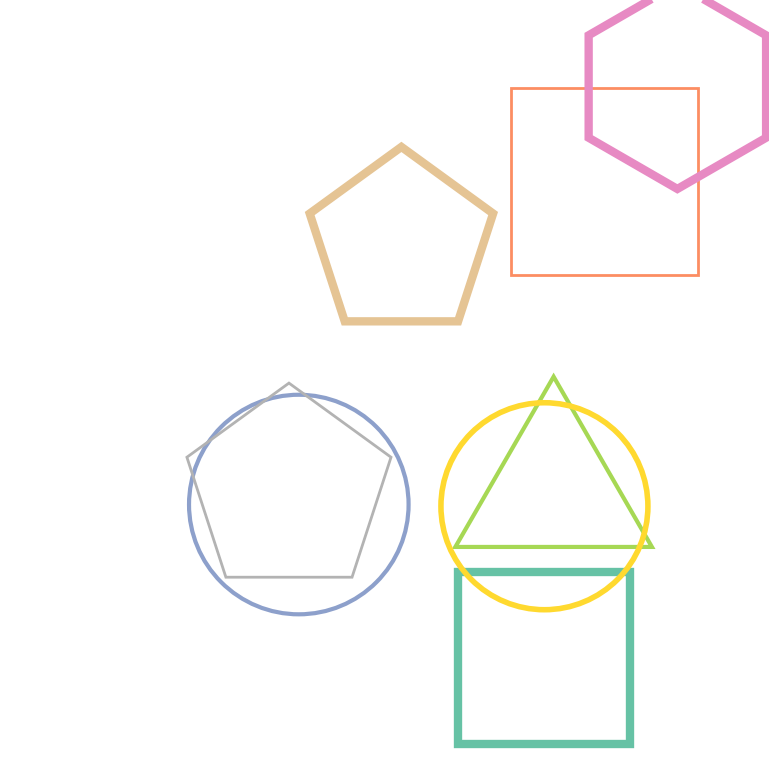[{"shape": "square", "thickness": 3, "radius": 0.56, "center": [0.707, 0.145]}, {"shape": "square", "thickness": 1, "radius": 0.61, "center": [0.785, 0.764]}, {"shape": "circle", "thickness": 1.5, "radius": 0.71, "center": [0.388, 0.345]}, {"shape": "hexagon", "thickness": 3, "radius": 0.67, "center": [0.88, 0.888]}, {"shape": "triangle", "thickness": 1.5, "radius": 0.74, "center": [0.719, 0.363]}, {"shape": "circle", "thickness": 2, "radius": 0.67, "center": [0.707, 0.343]}, {"shape": "pentagon", "thickness": 3, "radius": 0.63, "center": [0.521, 0.684]}, {"shape": "pentagon", "thickness": 1, "radius": 0.7, "center": [0.375, 0.363]}]